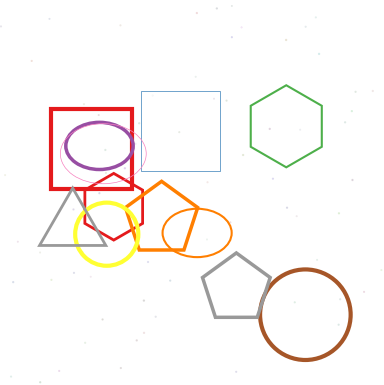[{"shape": "square", "thickness": 3, "radius": 0.52, "center": [0.238, 0.613]}, {"shape": "hexagon", "thickness": 2, "radius": 0.43, "center": [0.295, 0.463]}, {"shape": "square", "thickness": 0.5, "radius": 0.52, "center": [0.469, 0.66]}, {"shape": "hexagon", "thickness": 1.5, "radius": 0.53, "center": [0.744, 0.672]}, {"shape": "oval", "thickness": 2.5, "radius": 0.44, "center": [0.258, 0.621]}, {"shape": "oval", "thickness": 1.5, "radius": 0.45, "center": [0.512, 0.395]}, {"shape": "pentagon", "thickness": 2.5, "radius": 0.49, "center": [0.42, 0.43]}, {"shape": "circle", "thickness": 3, "radius": 0.41, "center": [0.277, 0.392]}, {"shape": "circle", "thickness": 3, "radius": 0.59, "center": [0.793, 0.183]}, {"shape": "oval", "thickness": 0.5, "radius": 0.56, "center": [0.268, 0.601]}, {"shape": "pentagon", "thickness": 2.5, "radius": 0.46, "center": [0.614, 0.251]}, {"shape": "triangle", "thickness": 2, "radius": 0.5, "center": [0.189, 0.412]}]